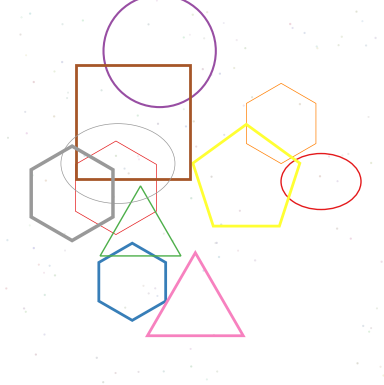[{"shape": "hexagon", "thickness": 0.5, "radius": 0.61, "center": [0.301, 0.512]}, {"shape": "oval", "thickness": 1, "radius": 0.52, "center": [0.834, 0.528]}, {"shape": "hexagon", "thickness": 2, "radius": 0.5, "center": [0.343, 0.268]}, {"shape": "triangle", "thickness": 1, "radius": 0.61, "center": [0.365, 0.396]}, {"shape": "circle", "thickness": 1.5, "radius": 0.73, "center": [0.415, 0.868]}, {"shape": "hexagon", "thickness": 0.5, "radius": 0.52, "center": [0.73, 0.679]}, {"shape": "pentagon", "thickness": 2, "radius": 0.73, "center": [0.64, 0.531]}, {"shape": "square", "thickness": 2, "radius": 0.74, "center": [0.346, 0.684]}, {"shape": "triangle", "thickness": 2, "radius": 0.72, "center": [0.507, 0.2]}, {"shape": "hexagon", "thickness": 2.5, "radius": 0.61, "center": [0.187, 0.498]}, {"shape": "oval", "thickness": 0.5, "radius": 0.74, "center": [0.306, 0.575]}]